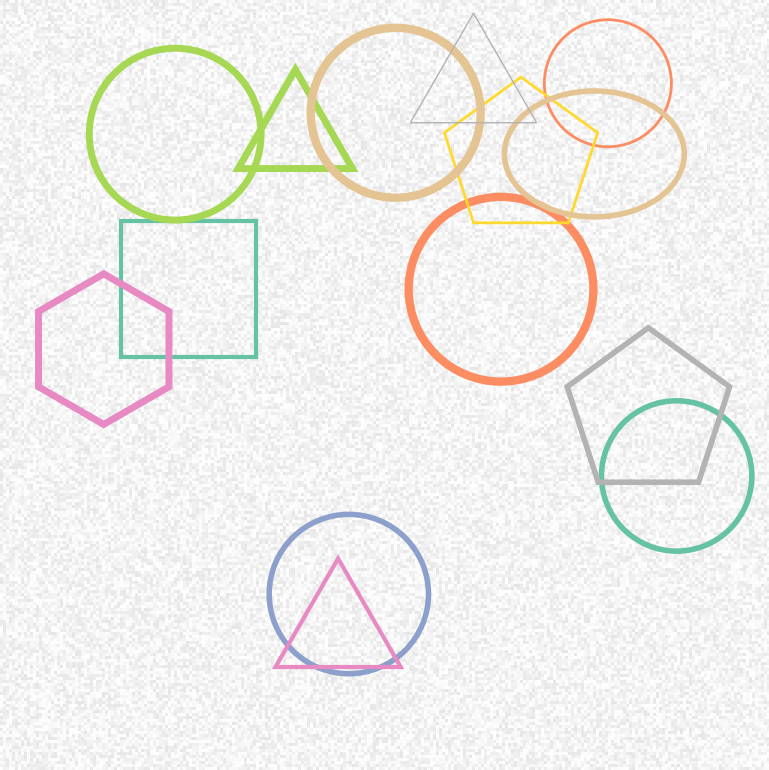[{"shape": "circle", "thickness": 2, "radius": 0.49, "center": [0.879, 0.382]}, {"shape": "square", "thickness": 1.5, "radius": 0.44, "center": [0.244, 0.625]}, {"shape": "circle", "thickness": 1, "radius": 0.41, "center": [0.789, 0.892]}, {"shape": "circle", "thickness": 3, "radius": 0.6, "center": [0.651, 0.624]}, {"shape": "circle", "thickness": 2, "radius": 0.52, "center": [0.453, 0.229]}, {"shape": "triangle", "thickness": 1.5, "radius": 0.47, "center": [0.439, 0.181]}, {"shape": "hexagon", "thickness": 2.5, "radius": 0.49, "center": [0.135, 0.547]}, {"shape": "circle", "thickness": 2.5, "radius": 0.56, "center": [0.228, 0.826]}, {"shape": "triangle", "thickness": 2.5, "radius": 0.43, "center": [0.384, 0.824]}, {"shape": "pentagon", "thickness": 1, "radius": 0.52, "center": [0.677, 0.795]}, {"shape": "circle", "thickness": 3, "radius": 0.55, "center": [0.514, 0.854]}, {"shape": "oval", "thickness": 2, "radius": 0.58, "center": [0.772, 0.8]}, {"shape": "pentagon", "thickness": 2, "radius": 0.55, "center": [0.842, 0.463]}, {"shape": "triangle", "thickness": 0.5, "radius": 0.47, "center": [0.615, 0.888]}]